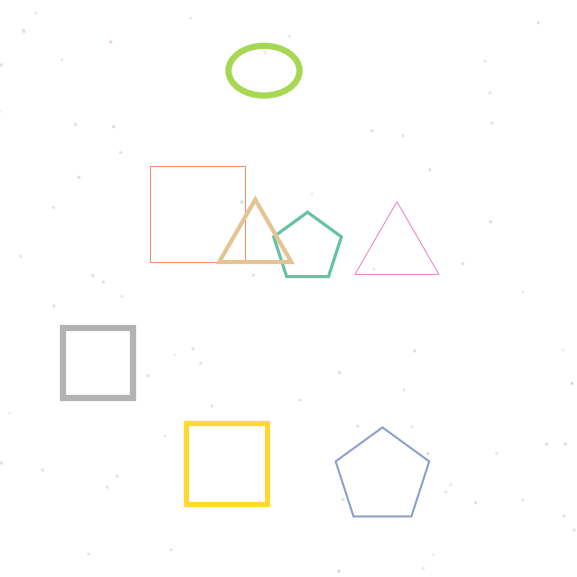[{"shape": "pentagon", "thickness": 1.5, "radius": 0.31, "center": [0.533, 0.57]}, {"shape": "square", "thickness": 0.5, "radius": 0.41, "center": [0.342, 0.629]}, {"shape": "pentagon", "thickness": 1, "radius": 0.43, "center": [0.662, 0.174]}, {"shape": "triangle", "thickness": 0.5, "radius": 0.42, "center": [0.687, 0.566]}, {"shape": "oval", "thickness": 3, "radius": 0.31, "center": [0.457, 0.877]}, {"shape": "square", "thickness": 2.5, "radius": 0.35, "center": [0.392, 0.197]}, {"shape": "triangle", "thickness": 2, "radius": 0.36, "center": [0.442, 0.582]}, {"shape": "square", "thickness": 3, "radius": 0.3, "center": [0.17, 0.371]}]